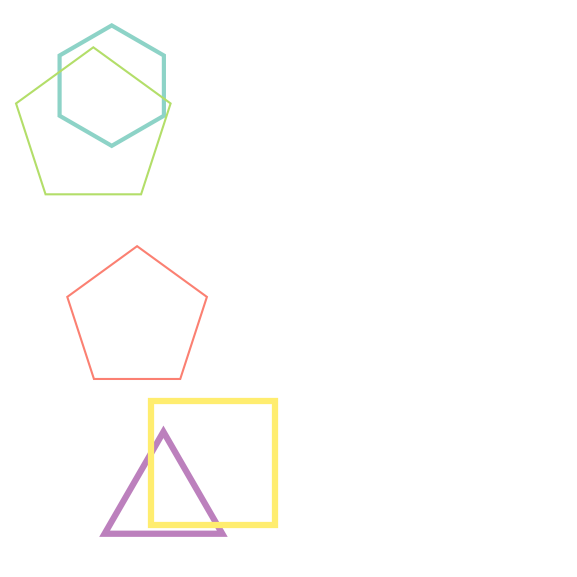[{"shape": "hexagon", "thickness": 2, "radius": 0.52, "center": [0.193, 0.851]}, {"shape": "pentagon", "thickness": 1, "radius": 0.64, "center": [0.237, 0.446]}, {"shape": "pentagon", "thickness": 1, "radius": 0.7, "center": [0.162, 0.776]}, {"shape": "triangle", "thickness": 3, "radius": 0.59, "center": [0.283, 0.134]}, {"shape": "square", "thickness": 3, "radius": 0.54, "center": [0.368, 0.198]}]